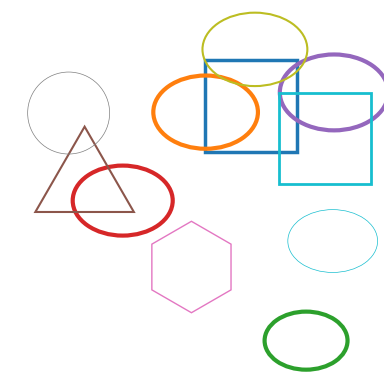[{"shape": "square", "thickness": 2.5, "radius": 0.6, "center": [0.652, 0.724]}, {"shape": "oval", "thickness": 3, "radius": 0.68, "center": [0.534, 0.709]}, {"shape": "oval", "thickness": 3, "radius": 0.54, "center": [0.795, 0.115]}, {"shape": "oval", "thickness": 3, "radius": 0.65, "center": [0.319, 0.479]}, {"shape": "oval", "thickness": 3, "radius": 0.7, "center": [0.868, 0.76]}, {"shape": "triangle", "thickness": 1.5, "radius": 0.74, "center": [0.22, 0.523]}, {"shape": "hexagon", "thickness": 1, "radius": 0.59, "center": [0.497, 0.306]}, {"shape": "circle", "thickness": 0.5, "radius": 0.53, "center": [0.178, 0.706]}, {"shape": "oval", "thickness": 1.5, "radius": 0.68, "center": [0.662, 0.872]}, {"shape": "square", "thickness": 2, "radius": 0.6, "center": [0.844, 0.64]}, {"shape": "oval", "thickness": 0.5, "radius": 0.58, "center": [0.864, 0.374]}]